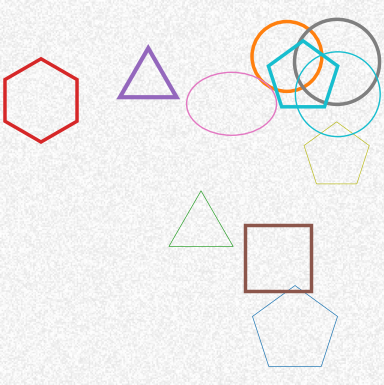[{"shape": "pentagon", "thickness": 0.5, "radius": 0.58, "center": [0.766, 0.142]}, {"shape": "circle", "thickness": 2.5, "radius": 0.45, "center": [0.745, 0.853]}, {"shape": "triangle", "thickness": 0.5, "radius": 0.48, "center": [0.522, 0.408]}, {"shape": "hexagon", "thickness": 2.5, "radius": 0.54, "center": [0.106, 0.739]}, {"shape": "triangle", "thickness": 3, "radius": 0.42, "center": [0.385, 0.79]}, {"shape": "square", "thickness": 2.5, "radius": 0.43, "center": [0.722, 0.329]}, {"shape": "oval", "thickness": 1, "radius": 0.58, "center": [0.601, 0.73]}, {"shape": "circle", "thickness": 2.5, "radius": 0.55, "center": [0.875, 0.839]}, {"shape": "pentagon", "thickness": 0.5, "radius": 0.45, "center": [0.874, 0.594]}, {"shape": "pentagon", "thickness": 2.5, "radius": 0.47, "center": [0.787, 0.799]}, {"shape": "circle", "thickness": 1, "radius": 0.55, "center": [0.877, 0.755]}]